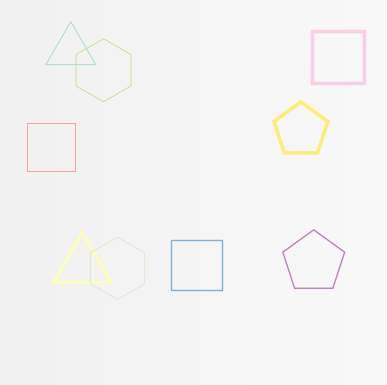[{"shape": "triangle", "thickness": 0.5, "radius": 0.37, "center": [0.183, 0.869]}, {"shape": "triangle", "thickness": 2, "radius": 0.43, "center": [0.213, 0.31]}, {"shape": "square", "thickness": 0.5, "radius": 0.31, "center": [0.131, 0.619]}, {"shape": "square", "thickness": 1, "radius": 0.33, "center": [0.507, 0.312]}, {"shape": "hexagon", "thickness": 0.5, "radius": 0.41, "center": [0.267, 0.818]}, {"shape": "square", "thickness": 2.5, "radius": 0.34, "center": [0.872, 0.851]}, {"shape": "pentagon", "thickness": 1, "radius": 0.42, "center": [0.81, 0.319]}, {"shape": "hexagon", "thickness": 0.5, "radius": 0.4, "center": [0.303, 0.303]}, {"shape": "pentagon", "thickness": 2.5, "radius": 0.37, "center": [0.776, 0.662]}]